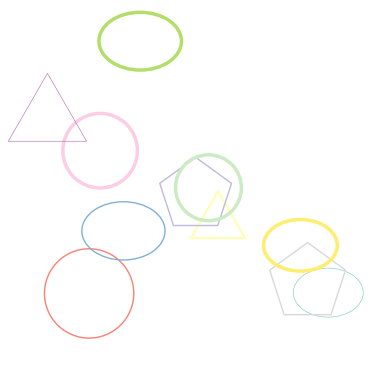[{"shape": "oval", "thickness": 0.5, "radius": 0.45, "center": [0.853, 0.24]}, {"shape": "triangle", "thickness": 1.5, "radius": 0.4, "center": [0.566, 0.422]}, {"shape": "pentagon", "thickness": 1, "radius": 0.49, "center": [0.508, 0.494]}, {"shape": "circle", "thickness": 1, "radius": 0.58, "center": [0.231, 0.238]}, {"shape": "oval", "thickness": 1, "radius": 0.54, "center": [0.321, 0.4]}, {"shape": "oval", "thickness": 2.5, "radius": 0.54, "center": [0.364, 0.893]}, {"shape": "circle", "thickness": 2.5, "radius": 0.48, "center": [0.26, 0.609]}, {"shape": "pentagon", "thickness": 1, "radius": 0.52, "center": [0.799, 0.266]}, {"shape": "triangle", "thickness": 0.5, "radius": 0.59, "center": [0.123, 0.692]}, {"shape": "circle", "thickness": 2.5, "radius": 0.43, "center": [0.541, 0.512]}, {"shape": "oval", "thickness": 2.5, "radius": 0.48, "center": [0.78, 0.363]}]